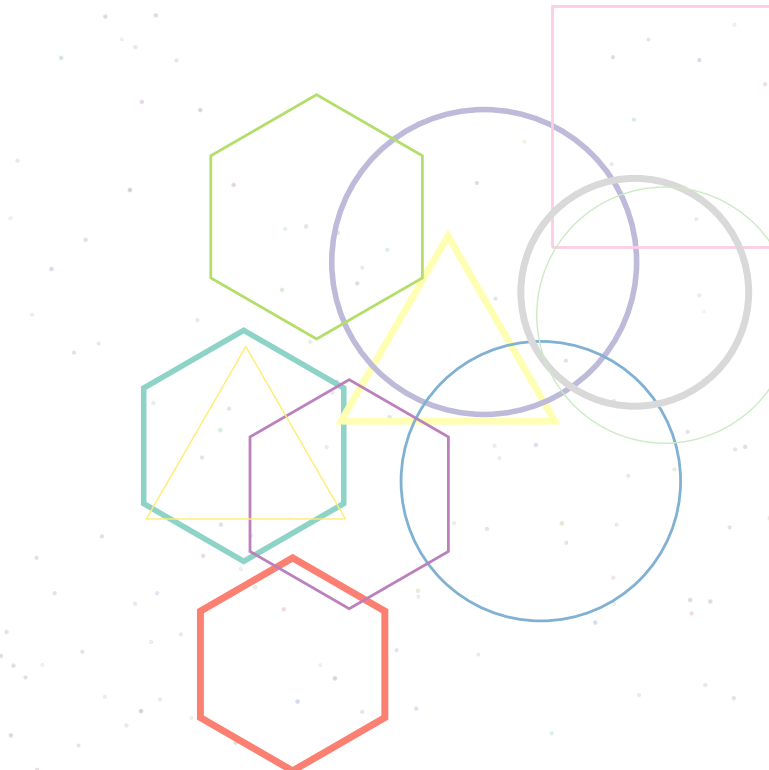[{"shape": "hexagon", "thickness": 2, "radius": 0.75, "center": [0.317, 0.421]}, {"shape": "triangle", "thickness": 2.5, "radius": 0.8, "center": [0.582, 0.533]}, {"shape": "circle", "thickness": 2, "radius": 0.99, "center": [0.629, 0.66]}, {"shape": "hexagon", "thickness": 2.5, "radius": 0.69, "center": [0.38, 0.137]}, {"shape": "circle", "thickness": 1, "radius": 0.91, "center": [0.702, 0.375]}, {"shape": "hexagon", "thickness": 1, "radius": 0.79, "center": [0.411, 0.718]}, {"shape": "square", "thickness": 1, "radius": 0.78, "center": [0.874, 0.836]}, {"shape": "circle", "thickness": 2.5, "radius": 0.74, "center": [0.824, 0.62]}, {"shape": "hexagon", "thickness": 1, "radius": 0.74, "center": [0.453, 0.358]}, {"shape": "circle", "thickness": 0.5, "radius": 0.83, "center": [0.863, 0.591]}, {"shape": "triangle", "thickness": 0.5, "radius": 0.75, "center": [0.319, 0.401]}]